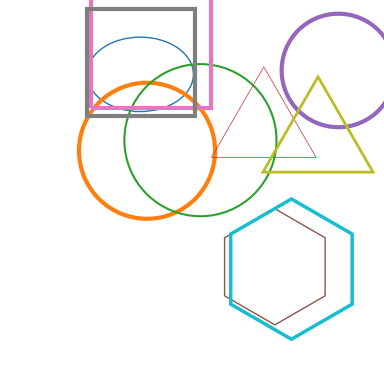[{"shape": "oval", "thickness": 1, "radius": 0.69, "center": [0.364, 0.807]}, {"shape": "circle", "thickness": 3, "radius": 0.88, "center": [0.382, 0.608]}, {"shape": "circle", "thickness": 1.5, "radius": 0.99, "center": [0.521, 0.636]}, {"shape": "triangle", "thickness": 0.5, "radius": 0.78, "center": [0.685, 0.669]}, {"shape": "circle", "thickness": 3, "radius": 0.74, "center": [0.879, 0.817]}, {"shape": "hexagon", "thickness": 1, "radius": 0.75, "center": [0.714, 0.307]}, {"shape": "square", "thickness": 3, "radius": 0.78, "center": [0.392, 0.875]}, {"shape": "square", "thickness": 3, "radius": 0.7, "center": [0.366, 0.838]}, {"shape": "triangle", "thickness": 2, "radius": 0.83, "center": [0.826, 0.635]}, {"shape": "hexagon", "thickness": 2.5, "radius": 0.91, "center": [0.757, 0.301]}]